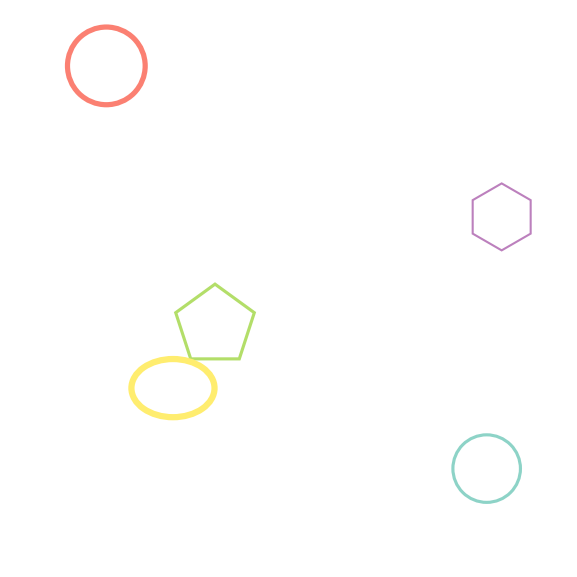[{"shape": "circle", "thickness": 1.5, "radius": 0.29, "center": [0.843, 0.188]}, {"shape": "circle", "thickness": 2.5, "radius": 0.34, "center": [0.184, 0.885]}, {"shape": "pentagon", "thickness": 1.5, "radius": 0.36, "center": [0.372, 0.436]}, {"shape": "hexagon", "thickness": 1, "radius": 0.29, "center": [0.869, 0.624]}, {"shape": "oval", "thickness": 3, "radius": 0.36, "center": [0.3, 0.327]}]